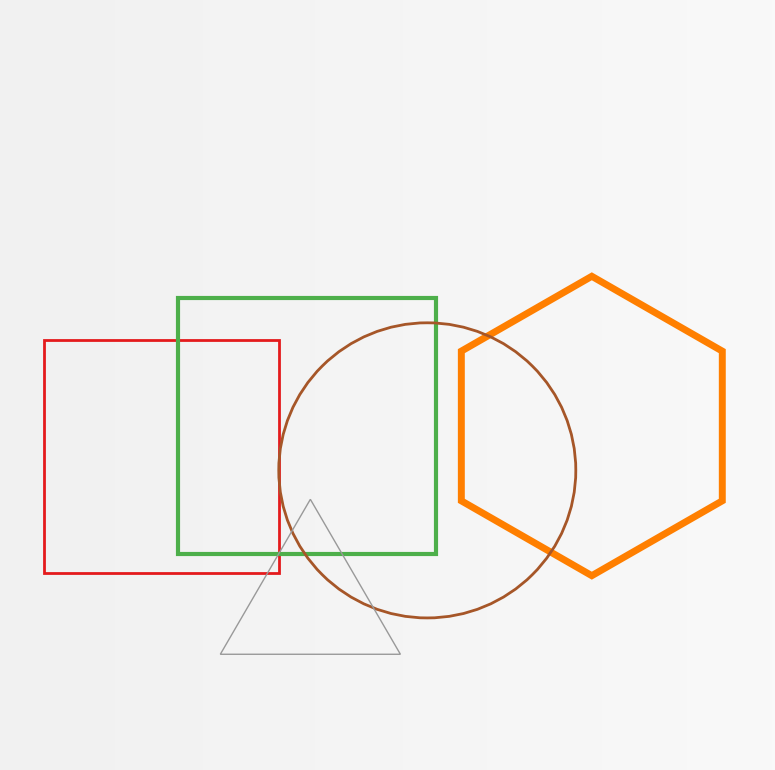[{"shape": "square", "thickness": 1, "radius": 0.76, "center": [0.208, 0.407]}, {"shape": "square", "thickness": 1.5, "radius": 0.83, "center": [0.396, 0.447]}, {"shape": "hexagon", "thickness": 2.5, "radius": 0.97, "center": [0.764, 0.447]}, {"shape": "circle", "thickness": 1, "radius": 0.96, "center": [0.551, 0.389]}, {"shape": "triangle", "thickness": 0.5, "radius": 0.67, "center": [0.4, 0.217]}]